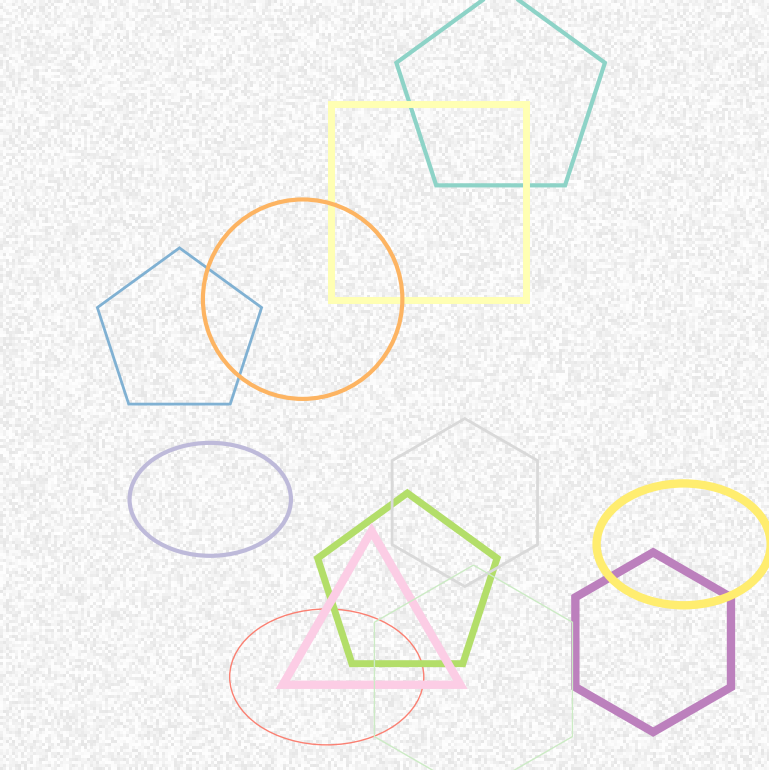[{"shape": "pentagon", "thickness": 1.5, "radius": 0.71, "center": [0.65, 0.874]}, {"shape": "square", "thickness": 2.5, "radius": 0.63, "center": [0.556, 0.738]}, {"shape": "oval", "thickness": 1.5, "radius": 0.52, "center": [0.273, 0.352]}, {"shape": "oval", "thickness": 0.5, "radius": 0.63, "center": [0.424, 0.121]}, {"shape": "pentagon", "thickness": 1, "radius": 0.56, "center": [0.233, 0.566]}, {"shape": "circle", "thickness": 1.5, "radius": 0.65, "center": [0.393, 0.611]}, {"shape": "pentagon", "thickness": 2.5, "radius": 0.61, "center": [0.529, 0.237]}, {"shape": "triangle", "thickness": 3, "radius": 0.67, "center": [0.483, 0.177]}, {"shape": "hexagon", "thickness": 1, "radius": 0.55, "center": [0.604, 0.347]}, {"shape": "hexagon", "thickness": 3, "radius": 0.58, "center": [0.848, 0.166]}, {"shape": "hexagon", "thickness": 0.5, "radius": 0.74, "center": [0.615, 0.118]}, {"shape": "oval", "thickness": 3, "radius": 0.57, "center": [0.888, 0.293]}]